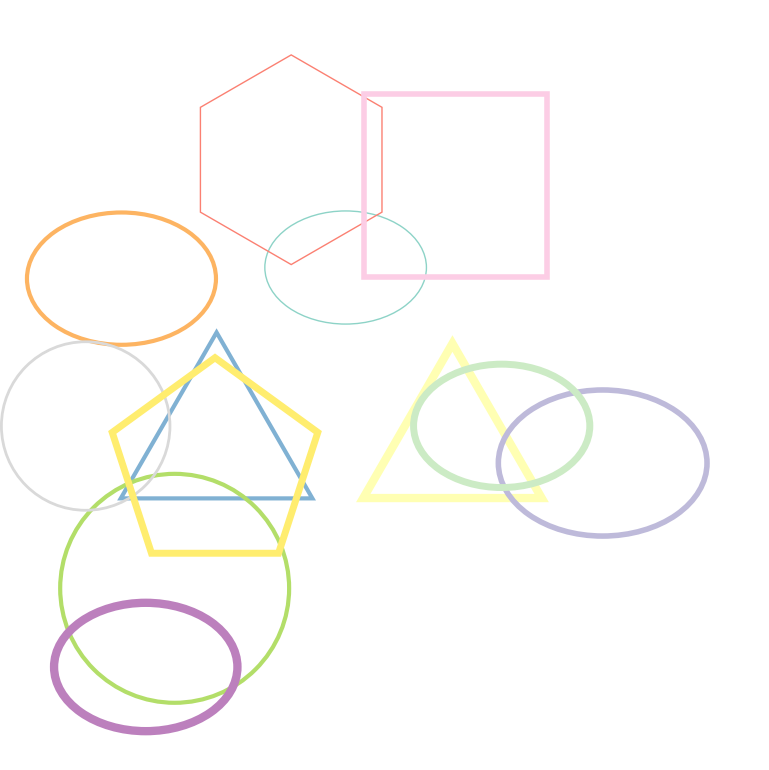[{"shape": "oval", "thickness": 0.5, "radius": 0.52, "center": [0.449, 0.653]}, {"shape": "triangle", "thickness": 3, "radius": 0.67, "center": [0.588, 0.42]}, {"shape": "oval", "thickness": 2, "radius": 0.68, "center": [0.783, 0.399]}, {"shape": "hexagon", "thickness": 0.5, "radius": 0.68, "center": [0.378, 0.793]}, {"shape": "triangle", "thickness": 1.5, "radius": 0.72, "center": [0.281, 0.425]}, {"shape": "oval", "thickness": 1.5, "radius": 0.61, "center": [0.158, 0.638]}, {"shape": "circle", "thickness": 1.5, "radius": 0.74, "center": [0.227, 0.236]}, {"shape": "square", "thickness": 2, "radius": 0.59, "center": [0.592, 0.759]}, {"shape": "circle", "thickness": 1, "radius": 0.55, "center": [0.111, 0.447]}, {"shape": "oval", "thickness": 3, "radius": 0.6, "center": [0.189, 0.134]}, {"shape": "oval", "thickness": 2.5, "radius": 0.57, "center": [0.652, 0.447]}, {"shape": "pentagon", "thickness": 2.5, "radius": 0.7, "center": [0.279, 0.395]}]